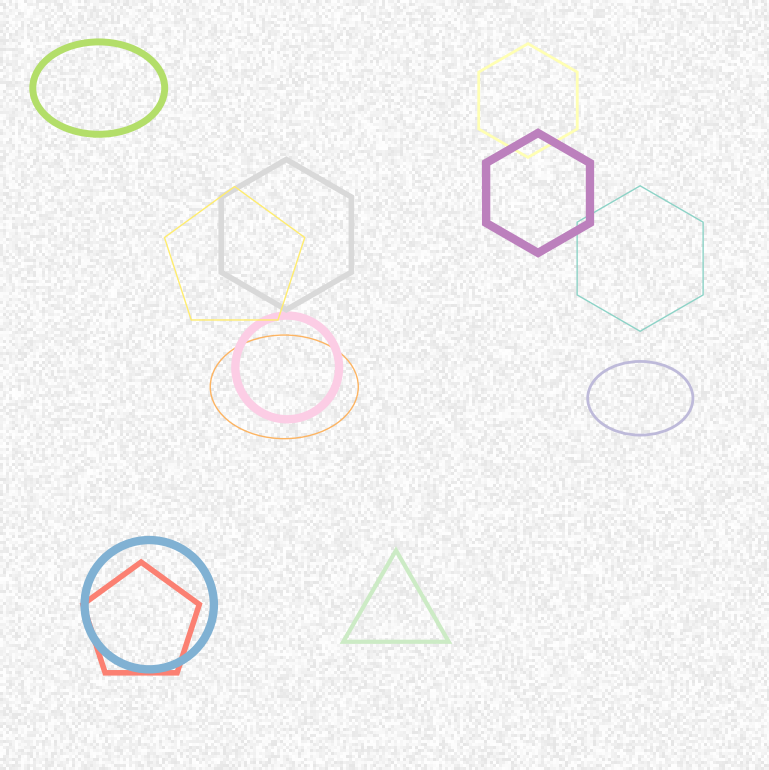[{"shape": "hexagon", "thickness": 0.5, "radius": 0.47, "center": [0.831, 0.664]}, {"shape": "hexagon", "thickness": 1, "radius": 0.37, "center": [0.686, 0.869]}, {"shape": "oval", "thickness": 1, "radius": 0.34, "center": [0.832, 0.483]}, {"shape": "pentagon", "thickness": 2, "radius": 0.4, "center": [0.183, 0.191]}, {"shape": "circle", "thickness": 3, "radius": 0.42, "center": [0.194, 0.215]}, {"shape": "oval", "thickness": 0.5, "radius": 0.48, "center": [0.369, 0.498]}, {"shape": "oval", "thickness": 2.5, "radius": 0.43, "center": [0.128, 0.886]}, {"shape": "circle", "thickness": 3, "radius": 0.34, "center": [0.373, 0.523]}, {"shape": "hexagon", "thickness": 2, "radius": 0.49, "center": [0.372, 0.695]}, {"shape": "hexagon", "thickness": 3, "radius": 0.39, "center": [0.699, 0.749]}, {"shape": "triangle", "thickness": 1.5, "radius": 0.4, "center": [0.514, 0.206]}, {"shape": "pentagon", "thickness": 0.5, "radius": 0.48, "center": [0.305, 0.662]}]